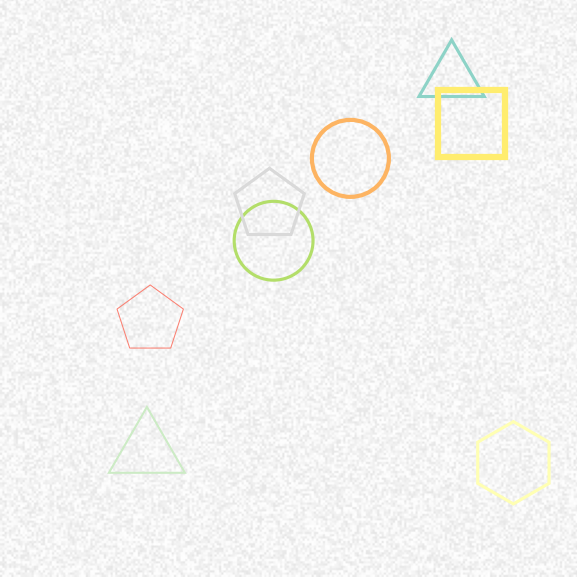[{"shape": "triangle", "thickness": 1.5, "radius": 0.33, "center": [0.782, 0.865]}, {"shape": "hexagon", "thickness": 1.5, "radius": 0.36, "center": [0.889, 0.198]}, {"shape": "pentagon", "thickness": 0.5, "radius": 0.3, "center": [0.26, 0.445]}, {"shape": "circle", "thickness": 2, "radius": 0.33, "center": [0.607, 0.725]}, {"shape": "circle", "thickness": 1.5, "radius": 0.34, "center": [0.474, 0.582]}, {"shape": "pentagon", "thickness": 1.5, "radius": 0.32, "center": [0.467, 0.644]}, {"shape": "triangle", "thickness": 1, "radius": 0.38, "center": [0.254, 0.218]}, {"shape": "square", "thickness": 3, "radius": 0.29, "center": [0.816, 0.786]}]